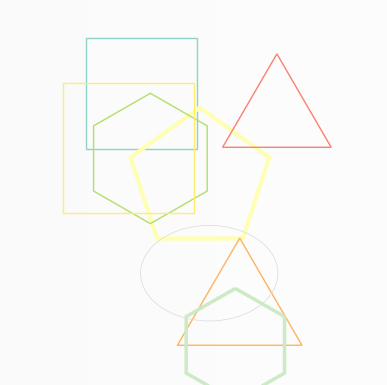[{"shape": "square", "thickness": 1, "radius": 0.72, "center": [0.365, 0.757]}, {"shape": "pentagon", "thickness": 3, "radius": 0.94, "center": [0.516, 0.533]}, {"shape": "triangle", "thickness": 1, "radius": 0.81, "center": [0.715, 0.698]}, {"shape": "triangle", "thickness": 1, "radius": 0.93, "center": [0.619, 0.196]}, {"shape": "hexagon", "thickness": 1, "radius": 0.85, "center": [0.388, 0.588]}, {"shape": "oval", "thickness": 0.5, "radius": 0.89, "center": [0.54, 0.29]}, {"shape": "hexagon", "thickness": 2.5, "radius": 0.73, "center": [0.607, 0.104]}, {"shape": "square", "thickness": 1, "radius": 0.85, "center": [0.332, 0.616]}]